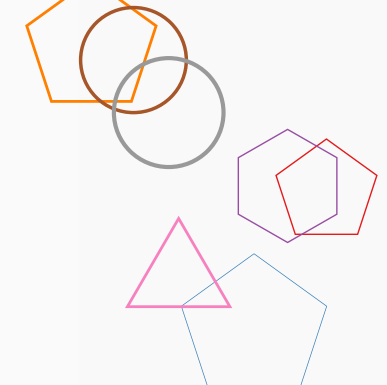[{"shape": "pentagon", "thickness": 1, "radius": 0.68, "center": [0.842, 0.502]}, {"shape": "pentagon", "thickness": 0.5, "radius": 0.99, "center": [0.656, 0.144]}, {"shape": "hexagon", "thickness": 1, "radius": 0.73, "center": [0.742, 0.517]}, {"shape": "pentagon", "thickness": 2, "radius": 0.88, "center": [0.236, 0.879]}, {"shape": "circle", "thickness": 2.5, "radius": 0.68, "center": [0.344, 0.844]}, {"shape": "triangle", "thickness": 2, "radius": 0.76, "center": [0.461, 0.28]}, {"shape": "circle", "thickness": 3, "radius": 0.71, "center": [0.435, 0.708]}]